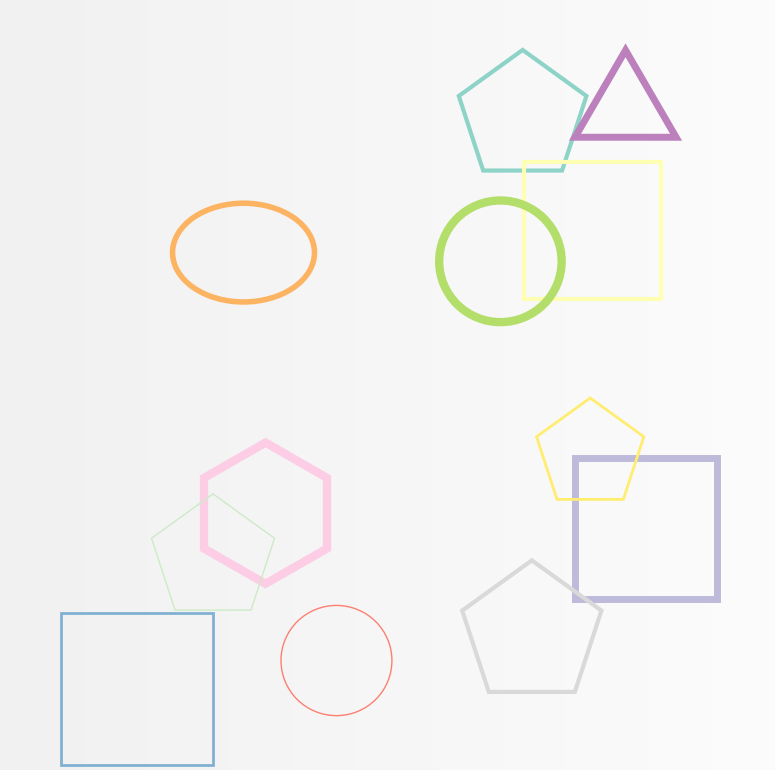[{"shape": "pentagon", "thickness": 1.5, "radius": 0.43, "center": [0.674, 0.849]}, {"shape": "square", "thickness": 1.5, "radius": 0.44, "center": [0.764, 0.701]}, {"shape": "square", "thickness": 2.5, "radius": 0.46, "center": [0.834, 0.314]}, {"shape": "circle", "thickness": 0.5, "radius": 0.36, "center": [0.434, 0.142]}, {"shape": "square", "thickness": 1, "radius": 0.49, "center": [0.177, 0.105]}, {"shape": "oval", "thickness": 2, "radius": 0.46, "center": [0.314, 0.672]}, {"shape": "circle", "thickness": 3, "radius": 0.4, "center": [0.646, 0.661]}, {"shape": "hexagon", "thickness": 3, "radius": 0.46, "center": [0.343, 0.334]}, {"shape": "pentagon", "thickness": 1.5, "radius": 0.47, "center": [0.686, 0.178]}, {"shape": "triangle", "thickness": 2.5, "radius": 0.38, "center": [0.807, 0.859]}, {"shape": "pentagon", "thickness": 0.5, "radius": 0.42, "center": [0.275, 0.275]}, {"shape": "pentagon", "thickness": 1, "radius": 0.36, "center": [0.762, 0.41]}]